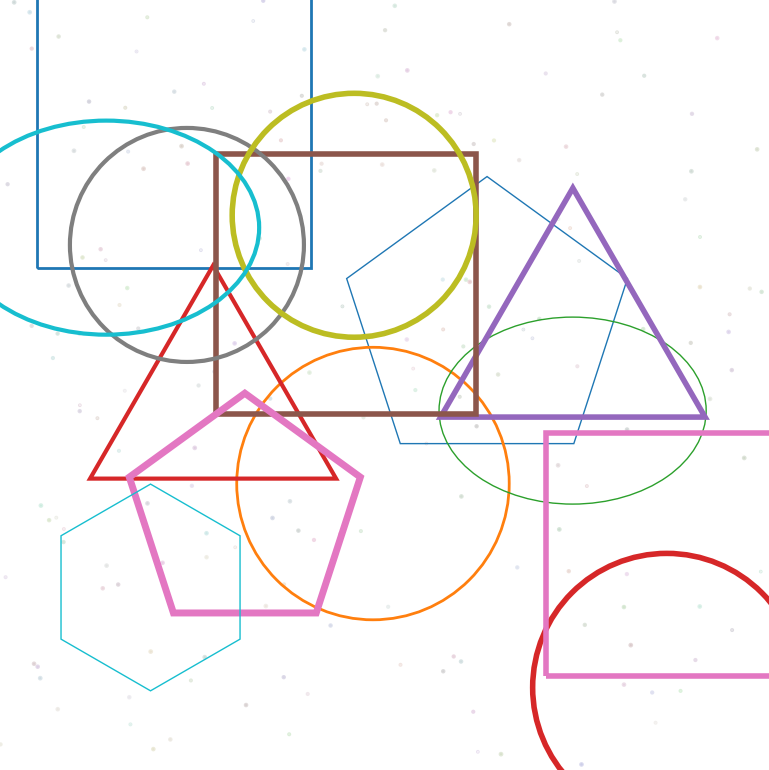[{"shape": "square", "thickness": 1, "radius": 0.89, "center": [0.226, 0.83]}, {"shape": "pentagon", "thickness": 0.5, "radius": 0.96, "center": [0.633, 0.579]}, {"shape": "circle", "thickness": 1, "radius": 0.88, "center": [0.484, 0.372]}, {"shape": "oval", "thickness": 0.5, "radius": 0.87, "center": [0.744, 0.467]}, {"shape": "triangle", "thickness": 1.5, "radius": 0.92, "center": [0.277, 0.471]}, {"shape": "circle", "thickness": 2, "radius": 0.87, "center": [0.866, 0.107]}, {"shape": "triangle", "thickness": 2, "radius": 0.99, "center": [0.744, 0.557]}, {"shape": "square", "thickness": 2, "radius": 0.84, "center": [0.45, 0.632]}, {"shape": "square", "thickness": 2, "radius": 0.79, "center": [0.867, 0.28]}, {"shape": "pentagon", "thickness": 2.5, "radius": 0.79, "center": [0.318, 0.332]}, {"shape": "circle", "thickness": 1.5, "radius": 0.76, "center": [0.243, 0.682]}, {"shape": "circle", "thickness": 2, "radius": 0.79, "center": [0.46, 0.72]}, {"shape": "oval", "thickness": 1.5, "radius": 0.99, "center": [0.138, 0.704]}, {"shape": "hexagon", "thickness": 0.5, "radius": 0.67, "center": [0.195, 0.237]}]